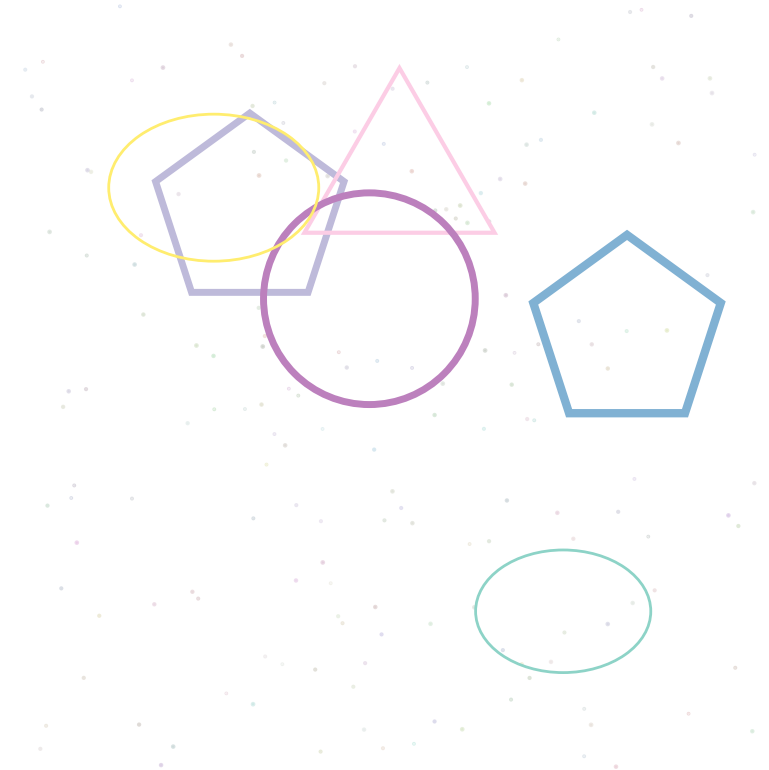[{"shape": "oval", "thickness": 1, "radius": 0.57, "center": [0.731, 0.206]}, {"shape": "pentagon", "thickness": 2.5, "radius": 0.64, "center": [0.324, 0.724]}, {"shape": "pentagon", "thickness": 3, "radius": 0.64, "center": [0.814, 0.567]}, {"shape": "triangle", "thickness": 1.5, "radius": 0.71, "center": [0.519, 0.769]}, {"shape": "circle", "thickness": 2.5, "radius": 0.69, "center": [0.48, 0.612]}, {"shape": "oval", "thickness": 1, "radius": 0.68, "center": [0.278, 0.756]}]